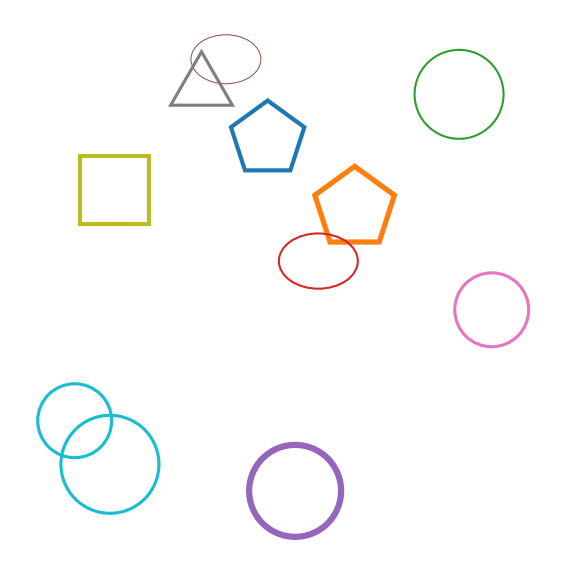[{"shape": "pentagon", "thickness": 2, "radius": 0.33, "center": [0.463, 0.758]}, {"shape": "pentagon", "thickness": 2.5, "radius": 0.36, "center": [0.614, 0.639]}, {"shape": "circle", "thickness": 1, "radius": 0.39, "center": [0.795, 0.836]}, {"shape": "oval", "thickness": 1, "radius": 0.34, "center": [0.551, 0.547]}, {"shape": "circle", "thickness": 3, "radius": 0.4, "center": [0.511, 0.149]}, {"shape": "oval", "thickness": 0.5, "radius": 0.3, "center": [0.391, 0.897]}, {"shape": "circle", "thickness": 1.5, "radius": 0.32, "center": [0.851, 0.463]}, {"shape": "triangle", "thickness": 1.5, "radius": 0.31, "center": [0.349, 0.848]}, {"shape": "square", "thickness": 2, "radius": 0.3, "center": [0.198, 0.67]}, {"shape": "circle", "thickness": 1.5, "radius": 0.32, "center": [0.129, 0.271]}, {"shape": "circle", "thickness": 1.5, "radius": 0.42, "center": [0.19, 0.195]}]